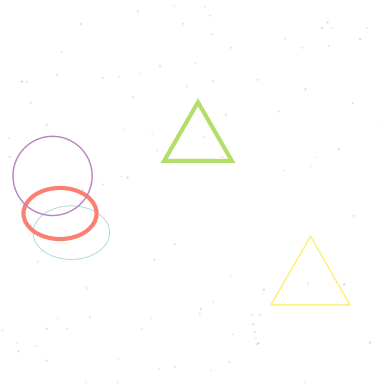[{"shape": "oval", "thickness": 0.5, "radius": 0.5, "center": [0.185, 0.396]}, {"shape": "oval", "thickness": 3, "radius": 0.47, "center": [0.156, 0.445]}, {"shape": "triangle", "thickness": 3, "radius": 0.51, "center": [0.514, 0.633]}, {"shape": "circle", "thickness": 1, "radius": 0.51, "center": [0.137, 0.543]}, {"shape": "triangle", "thickness": 1, "radius": 0.59, "center": [0.807, 0.267]}]